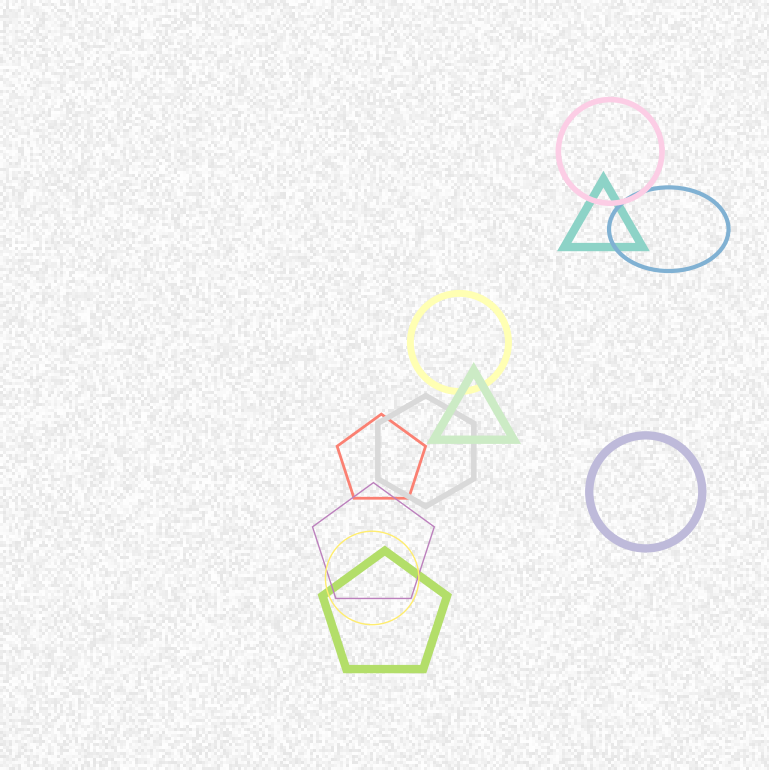[{"shape": "triangle", "thickness": 3, "radius": 0.29, "center": [0.784, 0.709]}, {"shape": "circle", "thickness": 2.5, "radius": 0.32, "center": [0.597, 0.555]}, {"shape": "circle", "thickness": 3, "radius": 0.37, "center": [0.839, 0.361]}, {"shape": "pentagon", "thickness": 1, "radius": 0.3, "center": [0.495, 0.402]}, {"shape": "oval", "thickness": 1.5, "radius": 0.39, "center": [0.869, 0.702]}, {"shape": "pentagon", "thickness": 3, "radius": 0.43, "center": [0.5, 0.2]}, {"shape": "circle", "thickness": 2, "radius": 0.34, "center": [0.792, 0.803]}, {"shape": "hexagon", "thickness": 2, "radius": 0.36, "center": [0.553, 0.414]}, {"shape": "pentagon", "thickness": 0.5, "radius": 0.42, "center": [0.485, 0.29]}, {"shape": "triangle", "thickness": 3, "radius": 0.3, "center": [0.615, 0.459]}, {"shape": "circle", "thickness": 0.5, "radius": 0.3, "center": [0.483, 0.249]}]